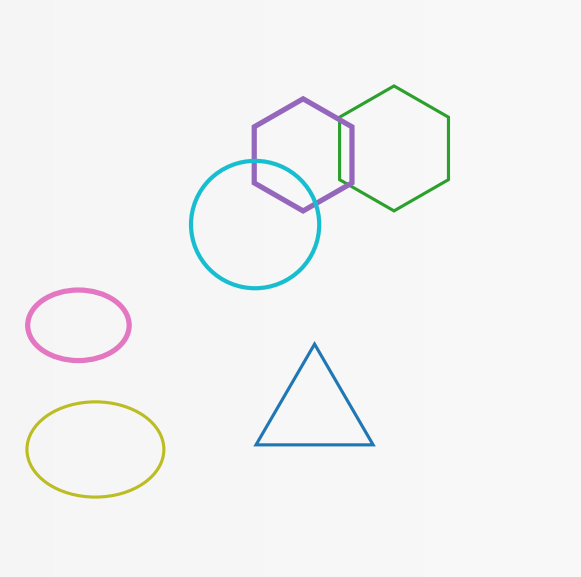[{"shape": "triangle", "thickness": 1.5, "radius": 0.58, "center": [0.541, 0.287]}, {"shape": "hexagon", "thickness": 1.5, "radius": 0.54, "center": [0.678, 0.742]}, {"shape": "hexagon", "thickness": 2.5, "radius": 0.49, "center": [0.521, 0.731]}, {"shape": "oval", "thickness": 2.5, "radius": 0.44, "center": [0.135, 0.436]}, {"shape": "oval", "thickness": 1.5, "radius": 0.59, "center": [0.164, 0.221]}, {"shape": "circle", "thickness": 2, "radius": 0.55, "center": [0.439, 0.61]}]